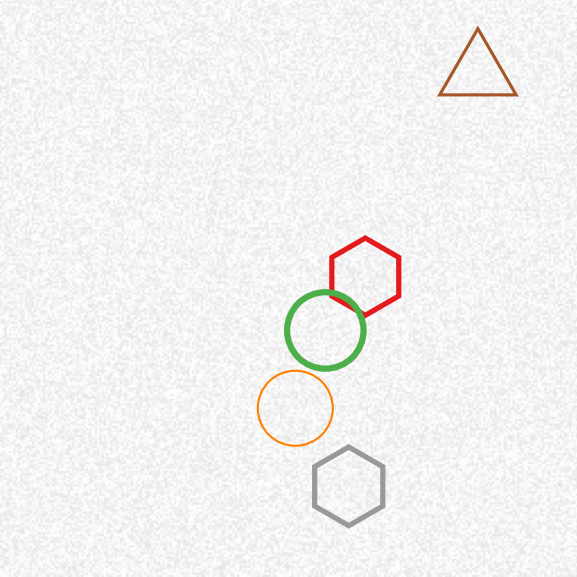[{"shape": "hexagon", "thickness": 2.5, "radius": 0.33, "center": [0.633, 0.52]}, {"shape": "circle", "thickness": 3, "radius": 0.33, "center": [0.563, 0.427]}, {"shape": "circle", "thickness": 1, "radius": 0.32, "center": [0.511, 0.292]}, {"shape": "triangle", "thickness": 1.5, "radius": 0.38, "center": [0.828, 0.873]}, {"shape": "hexagon", "thickness": 2.5, "radius": 0.34, "center": [0.604, 0.157]}]